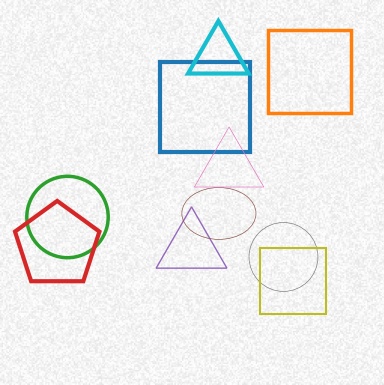[{"shape": "square", "thickness": 3, "radius": 0.58, "center": [0.533, 0.722]}, {"shape": "square", "thickness": 2.5, "radius": 0.54, "center": [0.805, 0.815]}, {"shape": "circle", "thickness": 2.5, "radius": 0.53, "center": [0.175, 0.436]}, {"shape": "pentagon", "thickness": 3, "radius": 0.58, "center": [0.149, 0.363]}, {"shape": "triangle", "thickness": 1, "radius": 0.53, "center": [0.497, 0.357]}, {"shape": "oval", "thickness": 0.5, "radius": 0.48, "center": [0.569, 0.446]}, {"shape": "triangle", "thickness": 0.5, "radius": 0.52, "center": [0.595, 0.566]}, {"shape": "circle", "thickness": 0.5, "radius": 0.45, "center": [0.736, 0.333]}, {"shape": "square", "thickness": 1.5, "radius": 0.43, "center": [0.761, 0.269]}, {"shape": "triangle", "thickness": 3, "radius": 0.45, "center": [0.567, 0.854]}]